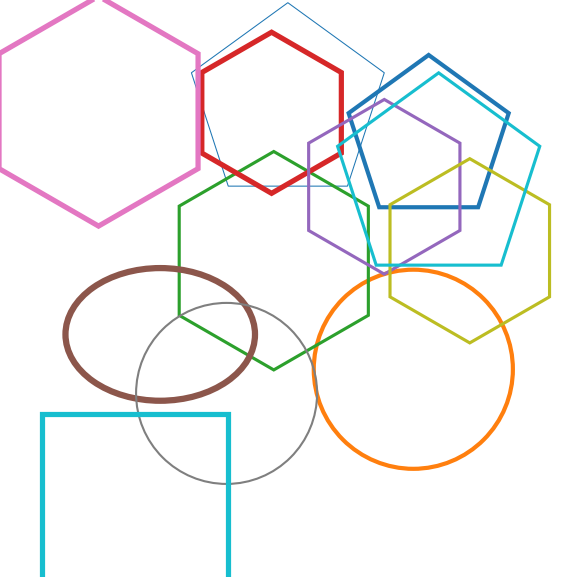[{"shape": "pentagon", "thickness": 2, "radius": 0.73, "center": [0.742, 0.758]}, {"shape": "pentagon", "thickness": 0.5, "radius": 0.88, "center": [0.498, 0.819]}, {"shape": "circle", "thickness": 2, "radius": 0.86, "center": [0.716, 0.36]}, {"shape": "hexagon", "thickness": 1.5, "radius": 0.95, "center": [0.474, 0.548]}, {"shape": "hexagon", "thickness": 2.5, "radius": 0.7, "center": [0.47, 0.804]}, {"shape": "hexagon", "thickness": 1.5, "radius": 0.76, "center": [0.665, 0.676]}, {"shape": "oval", "thickness": 3, "radius": 0.82, "center": [0.277, 0.42]}, {"shape": "hexagon", "thickness": 2.5, "radius": 0.99, "center": [0.171, 0.807]}, {"shape": "circle", "thickness": 1, "radius": 0.78, "center": [0.392, 0.318]}, {"shape": "hexagon", "thickness": 1.5, "radius": 0.8, "center": [0.813, 0.565]}, {"shape": "square", "thickness": 2.5, "radius": 0.81, "center": [0.234, 0.121]}, {"shape": "pentagon", "thickness": 1.5, "radius": 0.92, "center": [0.76, 0.689]}]